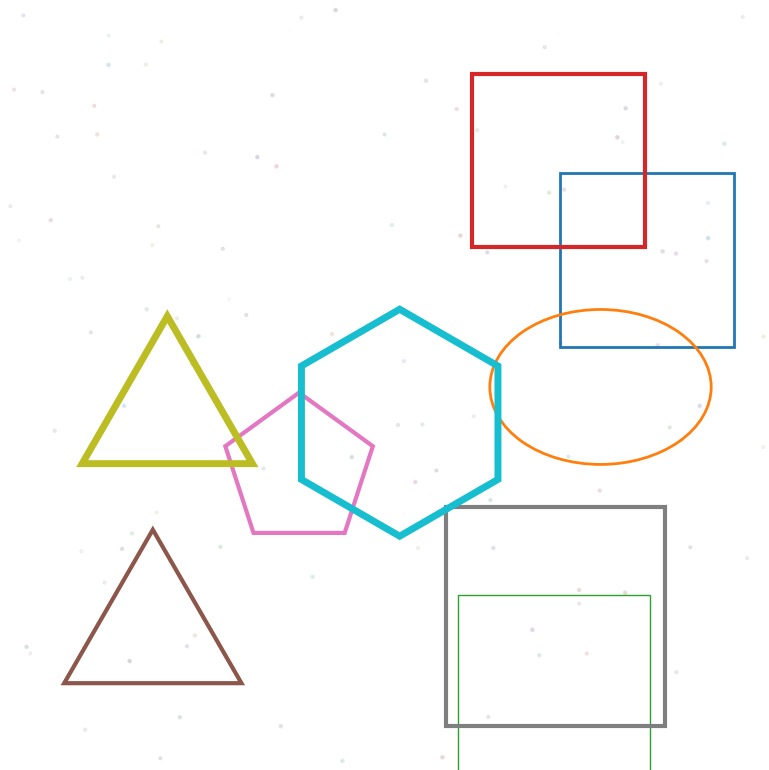[{"shape": "square", "thickness": 1, "radius": 0.56, "center": [0.84, 0.662]}, {"shape": "oval", "thickness": 1, "radius": 0.72, "center": [0.78, 0.497]}, {"shape": "square", "thickness": 0.5, "radius": 0.62, "center": [0.719, 0.103]}, {"shape": "square", "thickness": 1.5, "radius": 0.56, "center": [0.726, 0.791]}, {"shape": "triangle", "thickness": 1.5, "radius": 0.66, "center": [0.198, 0.179]}, {"shape": "pentagon", "thickness": 1.5, "radius": 0.5, "center": [0.388, 0.389]}, {"shape": "square", "thickness": 1.5, "radius": 0.71, "center": [0.722, 0.199]}, {"shape": "triangle", "thickness": 2.5, "radius": 0.64, "center": [0.217, 0.462]}, {"shape": "hexagon", "thickness": 2.5, "radius": 0.74, "center": [0.519, 0.451]}]